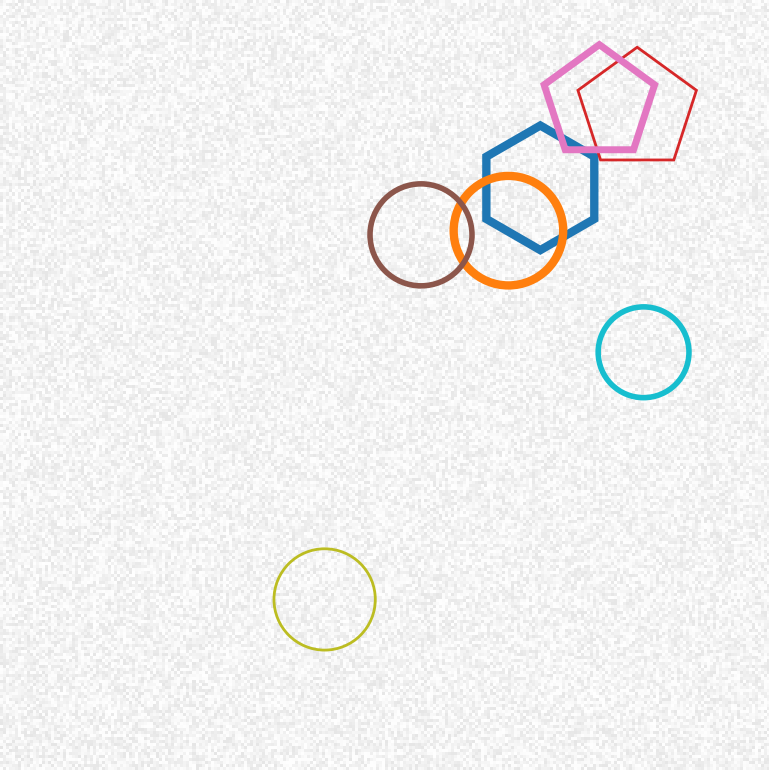[{"shape": "hexagon", "thickness": 3, "radius": 0.4, "center": [0.702, 0.756]}, {"shape": "circle", "thickness": 3, "radius": 0.36, "center": [0.66, 0.7]}, {"shape": "pentagon", "thickness": 1, "radius": 0.4, "center": [0.828, 0.858]}, {"shape": "circle", "thickness": 2, "radius": 0.33, "center": [0.547, 0.695]}, {"shape": "pentagon", "thickness": 2.5, "radius": 0.38, "center": [0.778, 0.867]}, {"shape": "circle", "thickness": 1, "radius": 0.33, "center": [0.422, 0.222]}, {"shape": "circle", "thickness": 2, "radius": 0.29, "center": [0.836, 0.543]}]